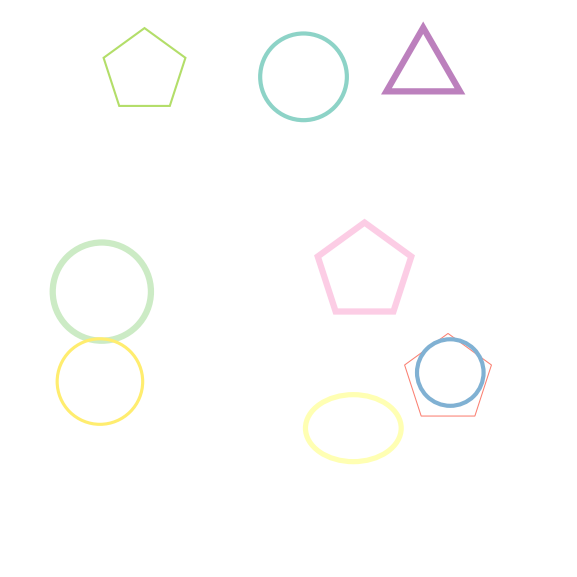[{"shape": "circle", "thickness": 2, "radius": 0.38, "center": [0.526, 0.866]}, {"shape": "oval", "thickness": 2.5, "radius": 0.41, "center": [0.612, 0.258]}, {"shape": "pentagon", "thickness": 0.5, "radius": 0.4, "center": [0.776, 0.343]}, {"shape": "circle", "thickness": 2, "radius": 0.29, "center": [0.78, 0.354]}, {"shape": "pentagon", "thickness": 1, "radius": 0.37, "center": [0.25, 0.876]}, {"shape": "pentagon", "thickness": 3, "radius": 0.43, "center": [0.631, 0.529]}, {"shape": "triangle", "thickness": 3, "radius": 0.37, "center": [0.733, 0.878]}, {"shape": "circle", "thickness": 3, "radius": 0.43, "center": [0.176, 0.494]}, {"shape": "circle", "thickness": 1.5, "radius": 0.37, "center": [0.173, 0.338]}]